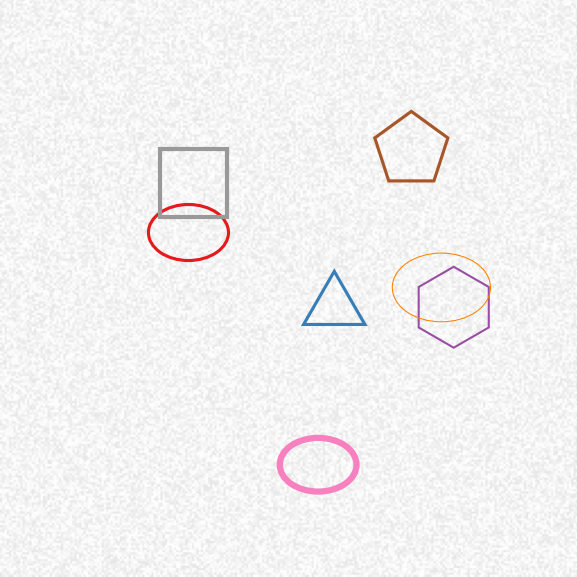[{"shape": "oval", "thickness": 1.5, "radius": 0.35, "center": [0.326, 0.597]}, {"shape": "triangle", "thickness": 1.5, "radius": 0.31, "center": [0.579, 0.468]}, {"shape": "hexagon", "thickness": 1, "radius": 0.35, "center": [0.786, 0.467]}, {"shape": "oval", "thickness": 0.5, "radius": 0.43, "center": [0.764, 0.501]}, {"shape": "pentagon", "thickness": 1.5, "radius": 0.33, "center": [0.712, 0.74]}, {"shape": "oval", "thickness": 3, "radius": 0.33, "center": [0.551, 0.194]}, {"shape": "square", "thickness": 2, "radius": 0.29, "center": [0.335, 0.682]}]